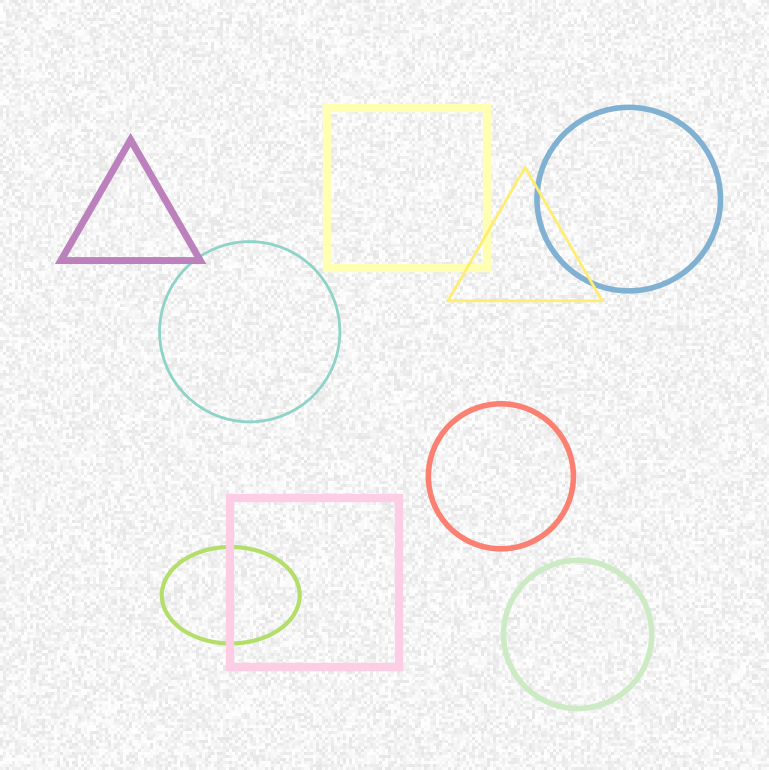[{"shape": "circle", "thickness": 1, "radius": 0.59, "center": [0.324, 0.569]}, {"shape": "square", "thickness": 3, "radius": 0.52, "center": [0.529, 0.756]}, {"shape": "circle", "thickness": 2, "radius": 0.47, "center": [0.651, 0.381]}, {"shape": "circle", "thickness": 2, "radius": 0.6, "center": [0.817, 0.741]}, {"shape": "oval", "thickness": 1.5, "radius": 0.45, "center": [0.3, 0.227]}, {"shape": "square", "thickness": 3, "radius": 0.55, "center": [0.408, 0.244]}, {"shape": "triangle", "thickness": 2.5, "radius": 0.52, "center": [0.17, 0.714]}, {"shape": "circle", "thickness": 2, "radius": 0.48, "center": [0.75, 0.176]}, {"shape": "triangle", "thickness": 1, "radius": 0.58, "center": [0.682, 0.667]}]